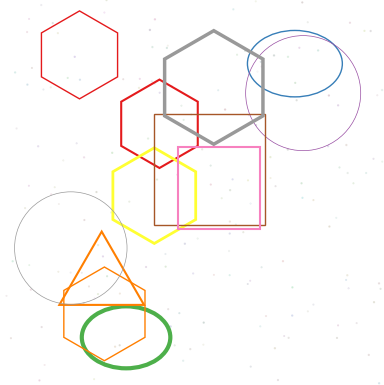[{"shape": "hexagon", "thickness": 1, "radius": 0.57, "center": [0.207, 0.857]}, {"shape": "hexagon", "thickness": 1.5, "radius": 0.57, "center": [0.414, 0.678]}, {"shape": "oval", "thickness": 1, "radius": 0.62, "center": [0.766, 0.835]}, {"shape": "oval", "thickness": 3, "radius": 0.57, "center": [0.327, 0.124]}, {"shape": "circle", "thickness": 0.5, "radius": 0.75, "center": [0.787, 0.758]}, {"shape": "hexagon", "thickness": 1, "radius": 0.61, "center": [0.271, 0.185]}, {"shape": "triangle", "thickness": 1.5, "radius": 0.63, "center": [0.264, 0.272]}, {"shape": "hexagon", "thickness": 2, "radius": 0.62, "center": [0.401, 0.492]}, {"shape": "square", "thickness": 1, "radius": 0.72, "center": [0.545, 0.56]}, {"shape": "square", "thickness": 1.5, "radius": 0.53, "center": [0.568, 0.511]}, {"shape": "circle", "thickness": 0.5, "radius": 0.73, "center": [0.184, 0.356]}, {"shape": "hexagon", "thickness": 2.5, "radius": 0.74, "center": [0.555, 0.773]}]